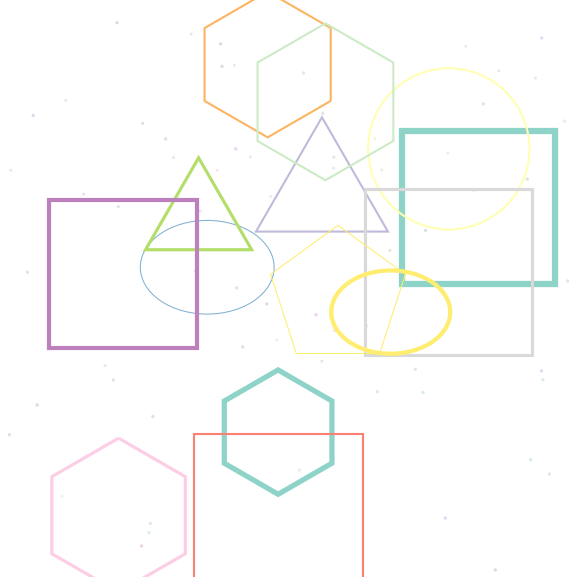[{"shape": "hexagon", "thickness": 2.5, "radius": 0.54, "center": [0.482, 0.251]}, {"shape": "square", "thickness": 3, "radius": 0.66, "center": [0.828, 0.64]}, {"shape": "circle", "thickness": 1, "radius": 0.7, "center": [0.777, 0.741]}, {"shape": "triangle", "thickness": 1, "radius": 0.66, "center": [0.557, 0.664]}, {"shape": "square", "thickness": 1, "radius": 0.73, "center": [0.482, 0.102]}, {"shape": "oval", "thickness": 0.5, "radius": 0.58, "center": [0.359, 0.536]}, {"shape": "hexagon", "thickness": 1, "radius": 0.63, "center": [0.463, 0.887]}, {"shape": "triangle", "thickness": 1.5, "radius": 0.53, "center": [0.344, 0.62]}, {"shape": "hexagon", "thickness": 1.5, "radius": 0.67, "center": [0.205, 0.107]}, {"shape": "square", "thickness": 1.5, "radius": 0.72, "center": [0.777, 0.527]}, {"shape": "square", "thickness": 2, "radius": 0.64, "center": [0.214, 0.525]}, {"shape": "hexagon", "thickness": 1, "radius": 0.68, "center": [0.564, 0.823]}, {"shape": "oval", "thickness": 2, "radius": 0.51, "center": [0.677, 0.459]}, {"shape": "pentagon", "thickness": 0.5, "radius": 0.61, "center": [0.585, 0.486]}]